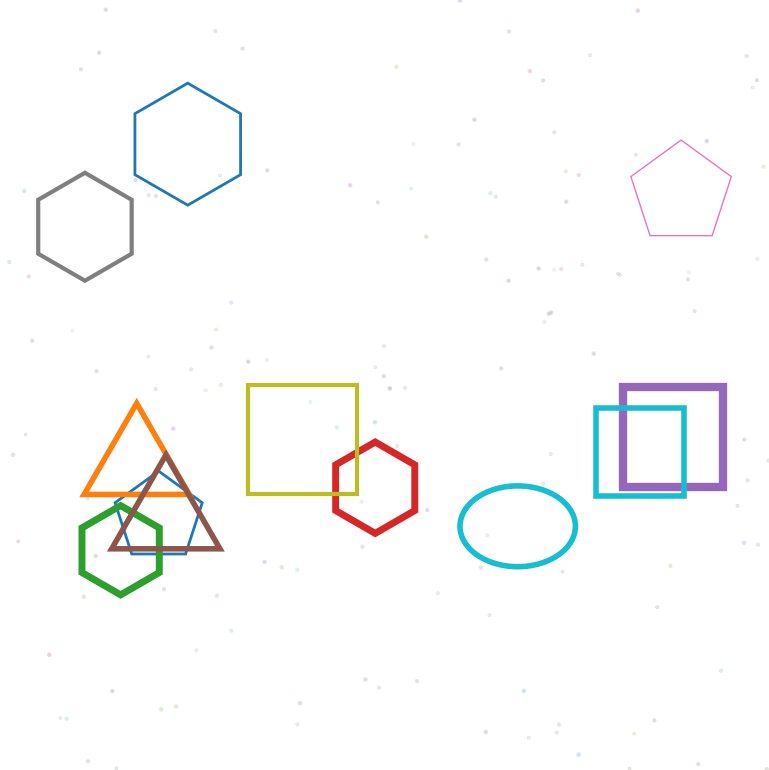[{"shape": "pentagon", "thickness": 1, "radius": 0.3, "center": [0.206, 0.329]}, {"shape": "hexagon", "thickness": 1, "radius": 0.4, "center": [0.244, 0.813]}, {"shape": "triangle", "thickness": 2, "radius": 0.39, "center": [0.178, 0.397]}, {"shape": "hexagon", "thickness": 2.5, "radius": 0.29, "center": [0.157, 0.285]}, {"shape": "hexagon", "thickness": 2.5, "radius": 0.3, "center": [0.487, 0.367]}, {"shape": "square", "thickness": 3, "radius": 0.32, "center": [0.874, 0.432]}, {"shape": "triangle", "thickness": 2, "radius": 0.41, "center": [0.215, 0.328]}, {"shape": "pentagon", "thickness": 0.5, "radius": 0.34, "center": [0.885, 0.749]}, {"shape": "hexagon", "thickness": 1.5, "radius": 0.35, "center": [0.11, 0.706]}, {"shape": "square", "thickness": 1.5, "radius": 0.36, "center": [0.393, 0.429]}, {"shape": "oval", "thickness": 2, "radius": 0.37, "center": [0.672, 0.317]}, {"shape": "square", "thickness": 2, "radius": 0.29, "center": [0.831, 0.413]}]